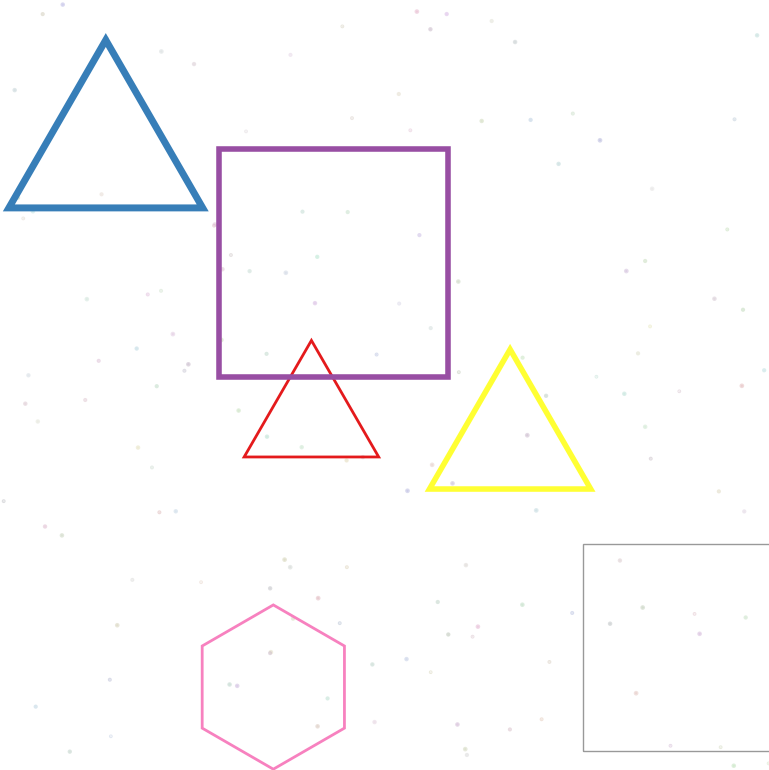[{"shape": "triangle", "thickness": 1, "radius": 0.5, "center": [0.404, 0.457]}, {"shape": "triangle", "thickness": 2.5, "radius": 0.73, "center": [0.137, 0.803]}, {"shape": "square", "thickness": 2, "radius": 0.74, "center": [0.433, 0.658]}, {"shape": "triangle", "thickness": 2, "radius": 0.6, "center": [0.662, 0.425]}, {"shape": "hexagon", "thickness": 1, "radius": 0.53, "center": [0.355, 0.108]}, {"shape": "square", "thickness": 0.5, "radius": 0.67, "center": [0.892, 0.159]}]